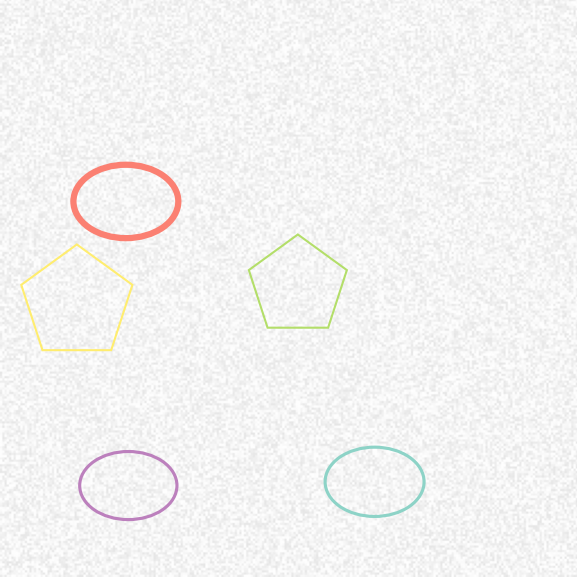[{"shape": "oval", "thickness": 1.5, "radius": 0.43, "center": [0.649, 0.165]}, {"shape": "oval", "thickness": 3, "radius": 0.45, "center": [0.218, 0.65]}, {"shape": "pentagon", "thickness": 1, "radius": 0.45, "center": [0.516, 0.504]}, {"shape": "oval", "thickness": 1.5, "radius": 0.42, "center": [0.222, 0.158]}, {"shape": "pentagon", "thickness": 1, "radius": 0.51, "center": [0.133, 0.475]}]